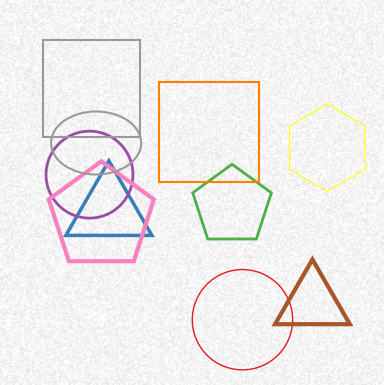[{"shape": "circle", "thickness": 1, "radius": 0.65, "center": [0.63, 0.17]}, {"shape": "triangle", "thickness": 2.5, "radius": 0.65, "center": [0.283, 0.453]}, {"shape": "pentagon", "thickness": 2, "radius": 0.54, "center": [0.603, 0.466]}, {"shape": "circle", "thickness": 2, "radius": 0.56, "center": [0.232, 0.546]}, {"shape": "square", "thickness": 1.5, "radius": 0.65, "center": [0.543, 0.657]}, {"shape": "hexagon", "thickness": 1, "radius": 0.57, "center": [0.85, 0.617]}, {"shape": "triangle", "thickness": 3, "radius": 0.56, "center": [0.812, 0.214]}, {"shape": "pentagon", "thickness": 3, "radius": 0.72, "center": [0.263, 0.438]}, {"shape": "oval", "thickness": 1.5, "radius": 0.58, "center": [0.25, 0.629]}, {"shape": "square", "thickness": 1.5, "radius": 0.63, "center": [0.239, 0.771]}]